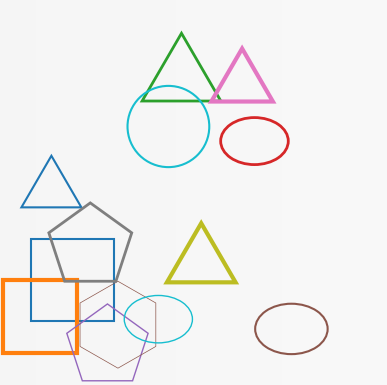[{"shape": "square", "thickness": 1.5, "radius": 0.53, "center": [0.187, 0.273]}, {"shape": "triangle", "thickness": 1.5, "radius": 0.45, "center": [0.133, 0.506]}, {"shape": "square", "thickness": 3, "radius": 0.47, "center": [0.104, 0.179]}, {"shape": "triangle", "thickness": 2, "radius": 0.59, "center": [0.468, 0.796]}, {"shape": "oval", "thickness": 2, "radius": 0.44, "center": [0.657, 0.634]}, {"shape": "pentagon", "thickness": 1, "radius": 0.55, "center": [0.277, 0.1]}, {"shape": "hexagon", "thickness": 0.5, "radius": 0.56, "center": [0.304, 0.157]}, {"shape": "oval", "thickness": 1.5, "radius": 0.47, "center": [0.752, 0.146]}, {"shape": "triangle", "thickness": 3, "radius": 0.46, "center": [0.625, 0.782]}, {"shape": "pentagon", "thickness": 2, "radius": 0.56, "center": [0.233, 0.361]}, {"shape": "triangle", "thickness": 3, "radius": 0.51, "center": [0.519, 0.318]}, {"shape": "circle", "thickness": 1.5, "radius": 0.53, "center": [0.435, 0.671]}, {"shape": "oval", "thickness": 1, "radius": 0.44, "center": [0.409, 0.171]}]